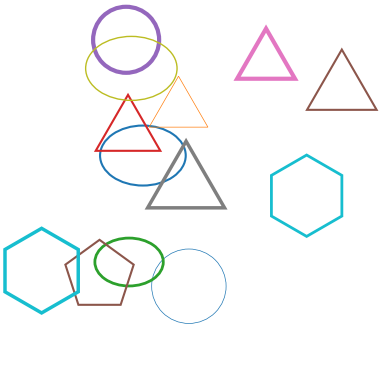[{"shape": "circle", "thickness": 0.5, "radius": 0.48, "center": [0.491, 0.257]}, {"shape": "oval", "thickness": 1.5, "radius": 0.56, "center": [0.371, 0.596]}, {"shape": "triangle", "thickness": 0.5, "radius": 0.44, "center": [0.464, 0.714]}, {"shape": "oval", "thickness": 2, "radius": 0.44, "center": [0.335, 0.319]}, {"shape": "triangle", "thickness": 1.5, "radius": 0.48, "center": [0.333, 0.657]}, {"shape": "circle", "thickness": 3, "radius": 0.43, "center": [0.328, 0.897]}, {"shape": "triangle", "thickness": 1.5, "radius": 0.52, "center": [0.888, 0.767]}, {"shape": "pentagon", "thickness": 1.5, "radius": 0.47, "center": [0.259, 0.284]}, {"shape": "triangle", "thickness": 3, "radius": 0.43, "center": [0.691, 0.839]}, {"shape": "triangle", "thickness": 2.5, "radius": 0.58, "center": [0.483, 0.518]}, {"shape": "oval", "thickness": 1, "radius": 0.59, "center": [0.341, 0.822]}, {"shape": "hexagon", "thickness": 2.5, "radius": 0.55, "center": [0.108, 0.297]}, {"shape": "hexagon", "thickness": 2, "radius": 0.53, "center": [0.796, 0.492]}]